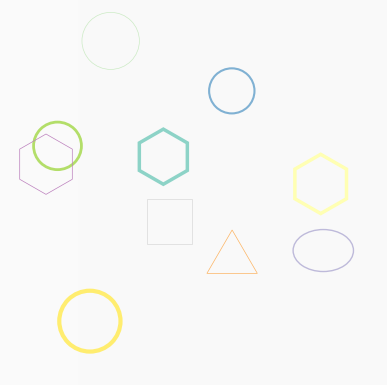[{"shape": "hexagon", "thickness": 2.5, "radius": 0.36, "center": [0.422, 0.593]}, {"shape": "hexagon", "thickness": 2.5, "radius": 0.38, "center": [0.828, 0.522]}, {"shape": "oval", "thickness": 1, "radius": 0.39, "center": [0.834, 0.349]}, {"shape": "circle", "thickness": 1.5, "radius": 0.29, "center": [0.598, 0.764]}, {"shape": "triangle", "thickness": 0.5, "radius": 0.38, "center": [0.599, 0.327]}, {"shape": "circle", "thickness": 2, "radius": 0.31, "center": [0.148, 0.621]}, {"shape": "square", "thickness": 0.5, "radius": 0.29, "center": [0.437, 0.425]}, {"shape": "hexagon", "thickness": 0.5, "radius": 0.39, "center": [0.119, 0.574]}, {"shape": "circle", "thickness": 0.5, "radius": 0.37, "center": [0.286, 0.894]}, {"shape": "circle", "thickness": 3, "radius": 0.4, "center": [0.232, 0.166]}]